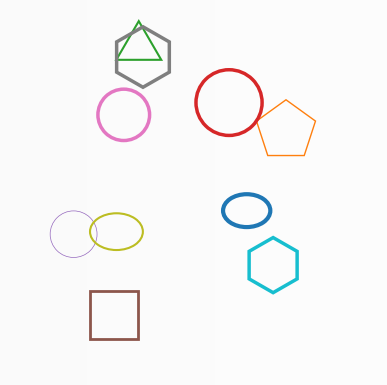[{"shape": "oval", "thickness": 3, "radius": 0.3, "center": [0.637, 0.453]}, {"shape": "pentagon", "thickness": 1, "radius": 0.4, "center": [0.738, 0.661]}, {"shape": "triangle", "thickness": 1.5, "radius": 0.33, "center": [0.358, 0.878]}, {"shape": "circle", "thickness": 2.5, "radius": 0.43, "center": [0.591, 0.734]}, {"shape": "circle", "thickness": 0.5, "radius": 0.3, "center": [0.19, 0.392]}, {"shape": "square", "thickness": 2, "radius": 0.31, "center": [0.294, 0.182]}, {"shape": "circle", "thickness": 2.5, "radius": 0.33, "center": [0.319, 0.702]}, {"shape": "hexagon", "thickness": 2.5, "radius": 0.39, "center": [0.369, 0.852]}, {"shape": "oval", "thickness": 1.5, "radius": 0.34, "center": [0.3, 0.398]}, {"shape": "hexagon", "thickness": 2.5, "radius": 0.36, "center": [0.705, 0.311]}]